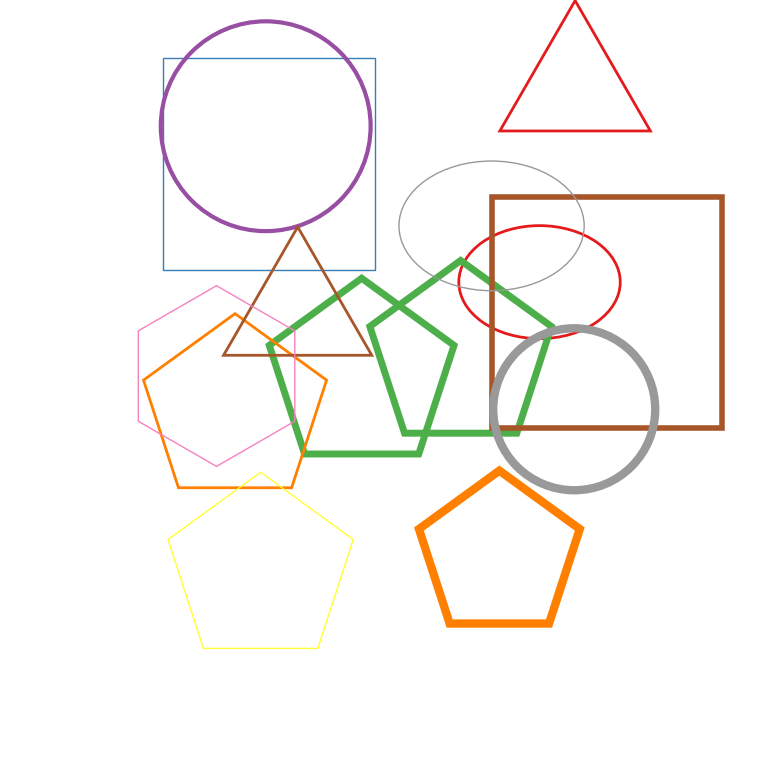[{"shape": "oval", "thickness": 1, "radius": 0.52, "center": [0.701, 0.634]}, {"shape": "triangle", "thickness": 1, "radius": 0.56, "center": [0.747, 0.886]}, {"shape": "square", "thickness": 0.5, "radius": 0.69, "center": [0.349, 0.787]}, {"shape": "pentagon", "thickness": 2.5, "radius": 0.63, "center": [0.47, 0.512]}, {"shape": "pentagon", "thickness": 2.5, "radius": 0.62, "center": [0.598, 0.538]}, {"shape": "circle", "thickness": 1.5, "radius": 0.68, "center": [0.345, 0.836]}, {"shape": "pentagon", "thickness": 3, "radius": 0.55, "center": [0.649, 0.279]}, {"shape": "pentagon", "thickness": 1, "radius": 0.62, "center": [0.305, 0.468]}, {"shape": "pentagon", "thickness": 0.5, "radius": 0.63, "center": [0.338, 0.26]}, {"shape": "square", "thickness": 2, "radius": 0.75, "center": [0.789, 0.594]}, {"shape": "triangle", "thickness": 1, "radius": 0.56, "center": [0.387, 0.594]}, {"shape": "hexagon", "thickness": 0.5, "radius": 0.59, "center": [0.281, 0.512]}, {"shape": "oval", "thickness": 0.5, "radius": 0.6, "center": [0.638, 0.707]}, {"shape": "circle", "thickness": 3, "radius": 0.53, "center": [0.746, 0.468]}]